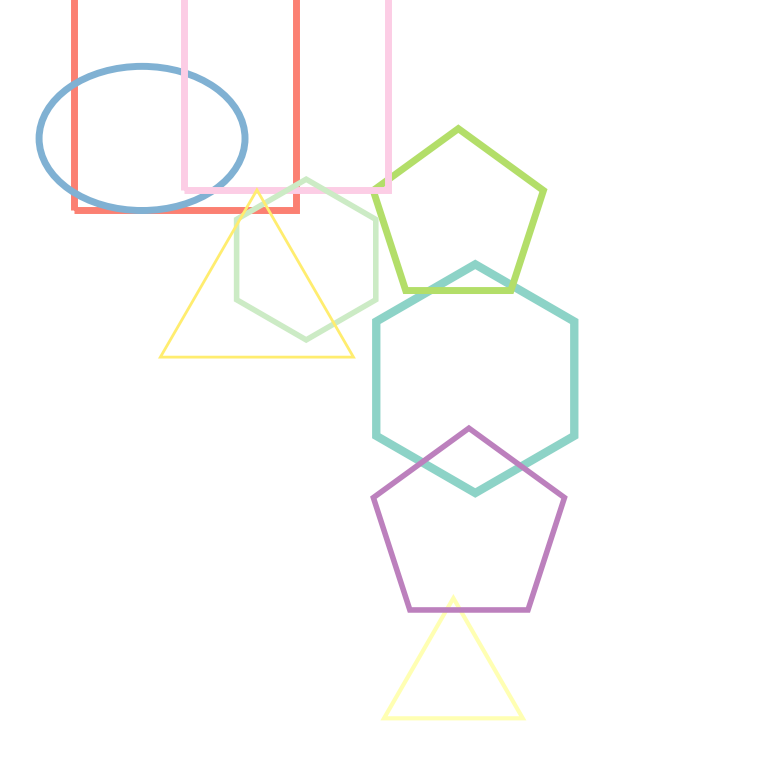[{"shape": "hexagon", "thickness": 3, "radius": 0.74, "center": [0.617, 0.508]}, {"shape": "triangle", "thickness": 1.5, "radius": 0.52, "center": [0.589, 0.119]}, {"shape": "square", "thickness": 2.5, "radius": 0.72, "center": [0.241, 0.872]}, {"shape": "oval", "thickness": 2.5, "radius": 0.67, "center": [0.184, 0.82]}, {"shape": "pentagon", "thickness": 2.5, "radius": 0.58, "center": [0.595, 0.717]}, {"shape": "square", "thickness": 2.5, "radius": 0.66, "center": [0.371, 0.886]}, {"shape": "pentagon", "thickness": 2, "radius": 0.65, "center": [0.609, 0.313]}, {"shape": "hexagon", "thickness": 2, "radius": 0.52, "center": [0.398, 0.663]}, {"shape": "triangle", "thickness": 1, "radius": 0.72, "center": [0.334, 0.609]}]